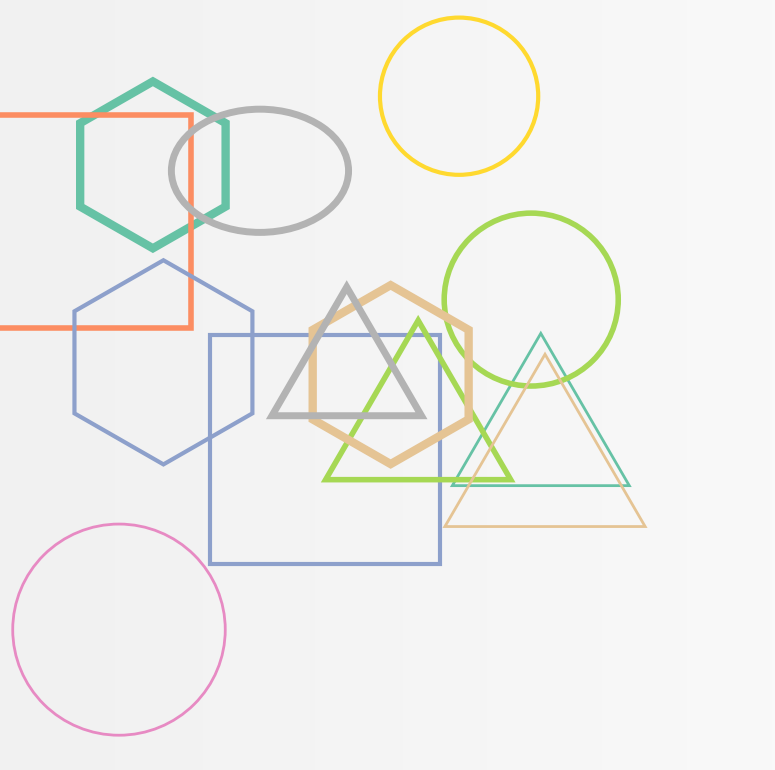[{"shape": "hexagon", "thickness": 3, "radius": 0.54, "center": [0.197, 0.786]}, {"shape": "triangle", "thickness": 1, "radius": 0.66, "center": [0.698, 0.435]}, {"shape": "square", "thickness": 2, "radius": 0.69, "center": [0.109, 0.713]}, {"shape": "square", "thickness": 1.5, "radius": 0.74, "center": [0.42, 0.416]}, {"shape": "hexagon", "thickness": 1.5, "radius": 0.66, "center": [0.211, 0.529]}, {"shape": "circle", "thickness": 1, "radius": 0.69, "center": [0.154, 0.182]}, {"shape": "circle", "thickness": 2, "radius": 0.56, "center": [0.685, 0.611]}, {"shape": "triangle", "thickness": 2, "radius": 0.69, "center": [0.54, 0.446]}, {"shape": "circle", "thickness": 1.5, "radius": 0.51, "center": [0.592, 0.875]}, {"shape": "hexagon", "thickness": 3, "radius": 0.58, "center": [0.504, 0.513]}, {"shape": "triangle", "thickness": 1, "radius": 0.75, "center": [0.703, 0.391]}, {"shape": "triangle", "thickness": 2.5, "radius": 0.56, "center": [0.447, 0.516]}, {"shape": "oval", "thickness": 2.5, "radius": 0.57, "center": [0.335, 0.778]}]